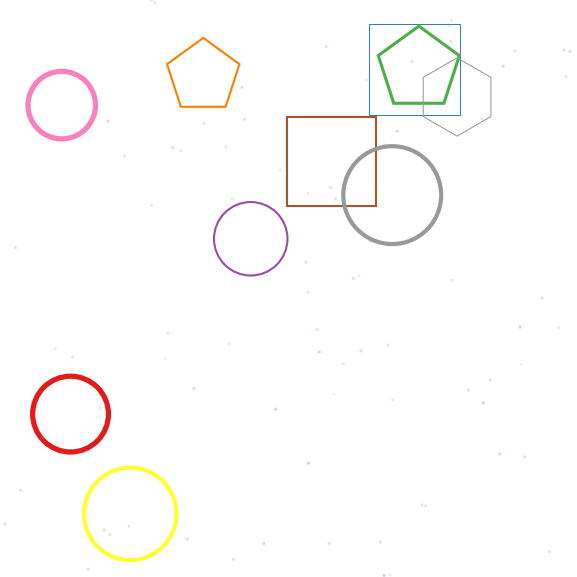[{"shape": "circle", "thickness": 2.5, "radius": 0.33, "center": [0.122, 0.282]}, {"shape": "square", "thickness": 0.5, "radius": 0.4, "center": [0.718, 0.878]}, {"shape": "pentagon", "thickness": 1.5, "radius": 0.37, "center": [0.725, 0.88]}, {"shape": "circle", "thickness": 1, "radius": 0.32, "center": [0.434, 0.586]}, {"shape": "pentagon", "thickness": 1, "radius": 0.33, "center": [0.352, 0.868]}, {"shape": "circle", "thickness": 2, "radius": 0.4, "center": [0.226, 0.109]}, {"shape": "square", "thickness": 1, "radius": 0.39, "center": [0.573, 0.719]}, {"shape": "circle", "thickness": 2.5, "radius": 0.29, "center": [0.107, 0.817]}, {"shape": "hexagon", "thickness": 0.5, "radius": 0.34, "center": [0.791, 0.831]}, {"shape": "circle", "thickness": 2, "radius": 0.42, "center": [0.679, 0.661]}]